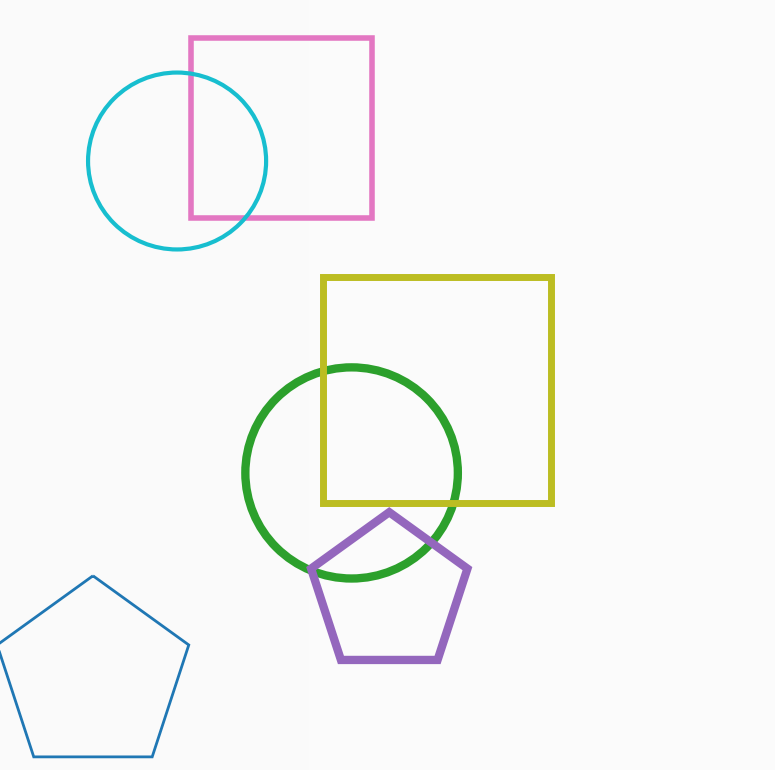[{"shape": "pentagon", "thickness": 1, "radius": 0.65, "center": [0.12, 0.122]}, {"shape": "circle", "thickness": 3, "radius": 0.69, "center": [0.454, 0.386]}, {"shape": "pentagon", "thickness": 3, "radius": 0.53, "center": [0.502, 0.229]}, {"shape": "square", "thickness": 2, "radius": 0.58, "center": [0.363, 0.834]}, {"shape": "square", "thickness": 2.5, "radius": 0.73, "center": [0.564, 0.494]}, {"shape": "circle", "thickness": 1.5, "radius": 0.57, "center": [0.228, 0.791]}]